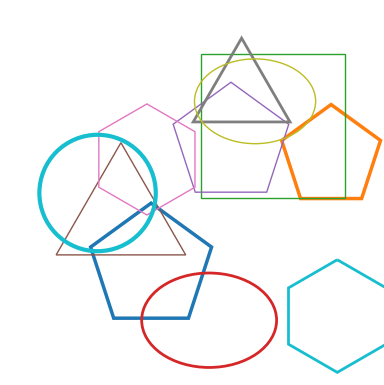[{"shape": "pentagon", "thickness": 2.5, "radius": 0.83, "center": [0.392, 0.307]}, {"shape": "pentagon", "thickness": 2.5, "radius": 0.67, "center": [0.86, 0.593]}, {"shape": "square", "thickness": 1, "radius": 0.94, "center": [0.709, 0.673]}, {"shape": "oval", "thickness": 2, "radius": 0.88, "center": [0.543, 0.168]}, {"shape": "pentagon", "thickness": 1, "radius": 0.79, "center": [0.6, 0.629]}, {"shape": "triangle", "thickness": 1, "radius": 0.97, "center": [0.314, 0.435]}, {"shape": "hexagon", "thickness": 1, "radius": 0.72, "center": [0.382, 0.586]}, {"shape": "triangle", "thickness": 2, "radius": 0.73, "center": [0.628, 0.756]}, {"shape": "oval", "thickness": 1, "radius": 0.79, "center": [0.663, 0.737]}, {"shape": "circle", "thickness": 3, "radius": 0.76, "center": [0.253, 0.499]}, {"shape": "hexagon", "thickness": 2, "radius": 0.73, "center": [0.876, 0.179]}]